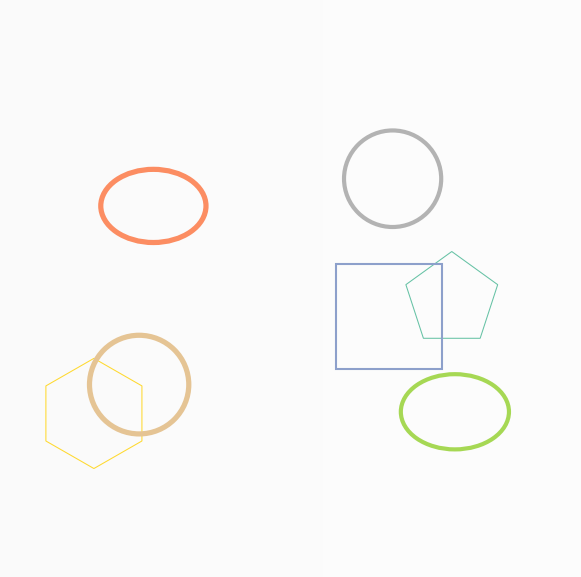[{"shape": "pentagon", "thickness": 0.5, "radius": 0.42, "center": [0.777, 0.481]}, {"shape": "oval", "thickness": 2.5, "radius": 0.45, "center": [0.264, 0.643]}, {"shape": "square", "thickness": 1, "radius": 0.46, "center": [0.67, 0.452]}, {"shape": "oval", "thickness": 2, "radius": 0.47, "center": [0.783, 0.286]}, {"shape": "hexagon", "thickness": 0.5, "radius": 0.48, "center": [0.162, 0.283]}, {"shape": "circle", "thickness": 2.5, "radius": 0.43, "center": [0.239, 0.333]}, {"shape": "circle", "thickness": 2, "radius": 0.42, "center": [0.675, 0.69]}]